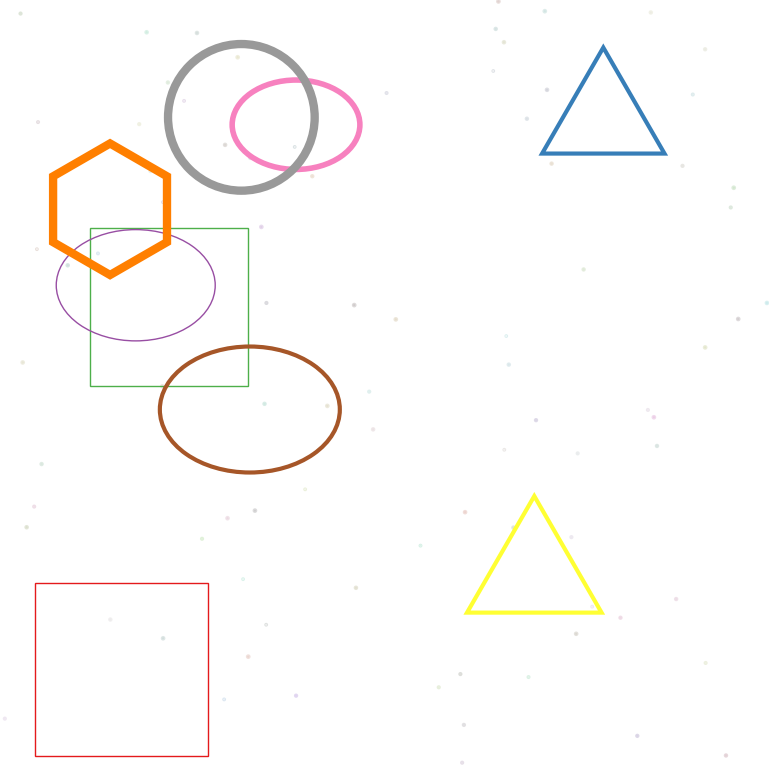[{"shape": "square", "thickness": 0.5, "radius": 0.56, "center": [0.158, 0.131]}, {"shape": "triangle", "thickness": 1.5, "radius": 0.46, "center": [0.784, 0.846]}, {"shape": "square", "thickness": 0.5, "radius": 0.51, "center": [0.22, 0.601]}, {"shape": "oval", "thickness": 0.5, "radius": 0.52, "center": [0.176, 0.63]}, {"shape": "hexagon", "thickness": 3, "radius": 0.43, "center": [0.143, 0.728]}, {"shape": "triangle", "thickness": 1.5, "radius": 0.5, "center": [0.694, 0.255]}, {"shape": "oval", "thickness": 1.5, "radius": 0.58, "center": [0.324, 0.468]}, {"shape": "oval", "thickness": 2, "radius": 0.41, "center": [0.384, 0.838]}, {"shape": "circle", "thickness": 3, "radius": 0.48, "center": [0.313, 0.848]}]